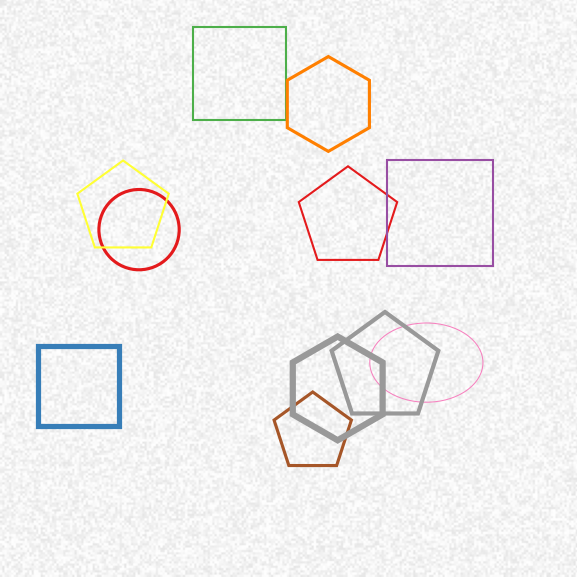[{"shape": "circle", "thickness": 1.5, "radius": 0.35, "center": [0.241, 0.602]}, {"shape": "pentagon", "thickness": 1, "radius": 0.45, "center": [0.603, 0.622]}, {"shape": "square", "thickness": 2.5, "radius": 0.35, "center": [0.137, 0.331]}, {"shape": "square", "thickness": 1, "radius": 0.4, "center": [0.414, 0.872]}, {"shape": "square", "thickness": 1, "radius": 0.46, "center": [0.763, 0.63]}, {"shape": "hexagon", "thickness": 1.5, "radius": 0.41, "center": [0.569, 0.819]}, {"shape": "pentagon", "thickness": 1, "radius": 0.42, "center": [0.213, 0.638]}, {"shape": "pentagon", "thickness": 1.5, "radius": 0.35, "center": [0.542, 0.25]}, {"shape": "oval", "thickness": 0.5, "radius": 0.49, "center": [0.738, 0.371]}, {"shape": "pentagon", "thickness": 2, "radius": 0.49, "center": [0.667, 0.362]}, {"shape": "hexagon", "thickness": 3, "radius": 0.45, "center": [0.585, 0.327]}]